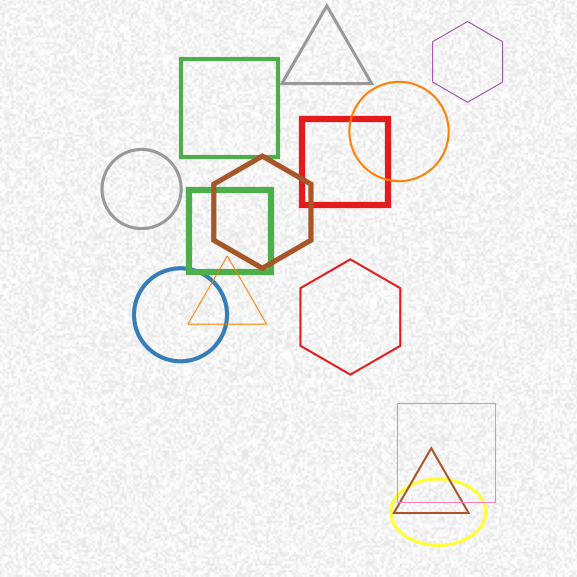[{"shape": "hexagon", "thickness": 1, "radius": 0.5, "center": [0.607, 0.45]}, {"shape": "square", "thickness": 3, "radius": 0.37, "center": [0.597, 0.718]}, {"shape": "circle", "thickness": 2, "radius": 0.4, "center": [0.313, 0.454]}, {"shape": "square", "thickness": 2, "radius": 0.42, "center": [0.398, 0.813]}, {"shape": "square", "thickness": 3, "radius": 0.36, "center": [0.398, 0.599]}, {"shape": "hexagon", "thickness": 0.5, "radius": 0.35, "center": [0.81, 0.892]}, {"shape": "triangle", "thickness": 0.5, "radius": 0.39, "center": [0.394, 0.477]}, {"shape": "circle", "thickness": 1, "radius": 0.43, "center": [0.691, 0.771]}, {"shape": "oval", "thickness": 1.5, "radius": 0.41, "center": [0.759, 0.112]}, {"shape": "hexagon", "thickness": 2.5, "radius": 0.49, "center": [0.454, 0.632]}, {"shape": "triangle", "thickness": 1, "radius": 0.37, "center": [0.747, 0.148]}, {"shape": "square", "thickness": 0.5, "radius": 0.43, "center": [0.772, 0.216]}, {"shape": "triangle", "thickness": 1.5, "radius": 0.45, "center": [0.566, 0.899]}, {"shape": "circle", "thickness": 1.5, "radius": 0.34, "center": [0.245, 0.672]}]